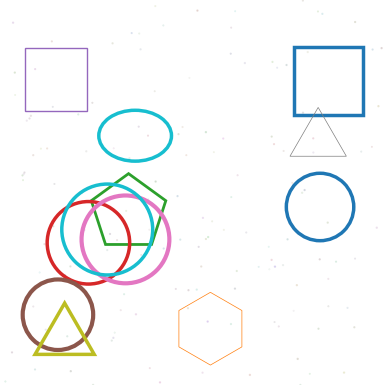[{"shape": "square", "thickness": 2.5, "radius": 0.44, "center": [0.853, 0.79]}, {"shape": "circle", "thickness": 2.5, "radius": 0.44, "center": [0.831, 0.462]}, {"shape": "hexagon", "thickness": 0.5, "radius": 0.47, "center": [0.546, 0.146]}, {"shape": "pentagon", "thickness": 2, "radius": 0.51, "center": [0.334, 0.447]}, {"shape": "circle", "thickness": 2.5, "radius": 0.54, "center": [0.23, 0.369]}, {"shape": "square", "thickness": 1, "radius": 0.4, "center": [0.145, 0.794]}, {"shape": "circle", "thickness": 3, "radius": 0.46, "center": [0.15, 0.183]}, {"shape": "circle", "thickness": 3, "radius": 0.57, "center": [0.326, 0.378]}, {"shape": "triangle", "thickness": 0.5, "radius": 0.42, "center": [0.826, 0.636]}, {"shape": "triangle", "thickness": 2.5, "radius": 0.44, "center": [0.168, 0.124]}, {"shape": "circle", "thickness": 2.5, "radius": 0.59, "center": [0.279, 0.404]}, {"shape": "oval", "thickness": 2.5, "radius": 0.47, "center": [0.351, 0.647]}]